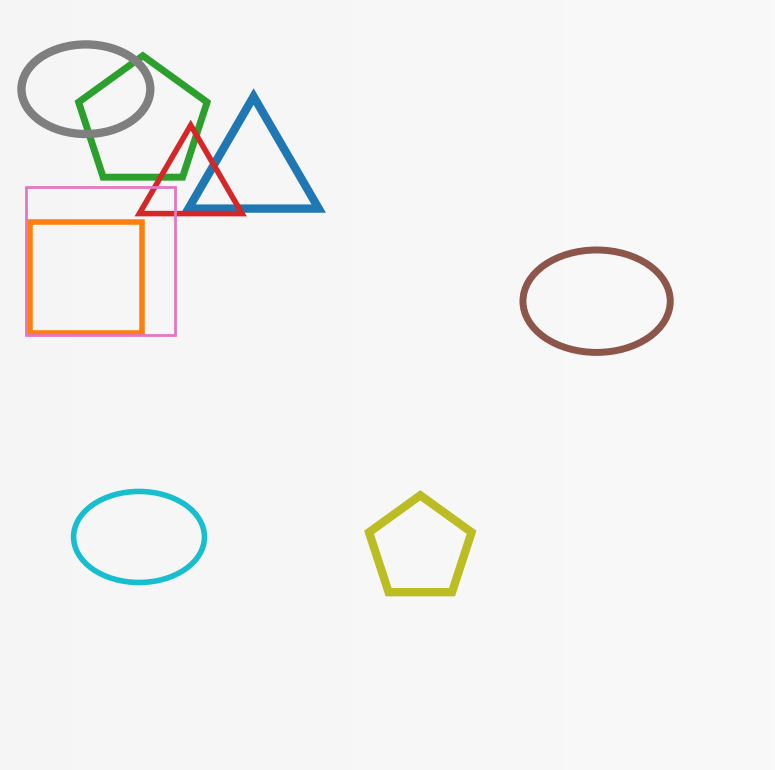[{"shape": "triangle", "thickness": 3, "radius": 0.49, "center": [0.327, 0.778]}, {"shape": "square", "thickness": 2, "radius": 0.36, "center": [0.111, 0.64]}, {"shape": "pentagon", "thickness": 2.5, "radius": 0.44, "center": [0.184, 0.84]}, {"shape": "triangle", "thickness": 2, "radius": 0.38, "center": [0.246, 0.761]}, {"shape": "oval", "thickness": 2.5, "radius": 0.48, "center": [0.77, 0.609]}, {"shape": "square", "thickness": 1, "radius": 0.48, "center": [0.13, 0.661]}, {"shape": "oval", "thickness": 3, "radius": 0.42, "center": [0.111, 0.884]}, {"shape": "pentagon", "thickness": 3, "radius": 0.35, "center": [0.542, 0.287]}, {"shape": "oval", "thickness": 2, "radius": 0.42, "center": [0.179, 0.303]}]